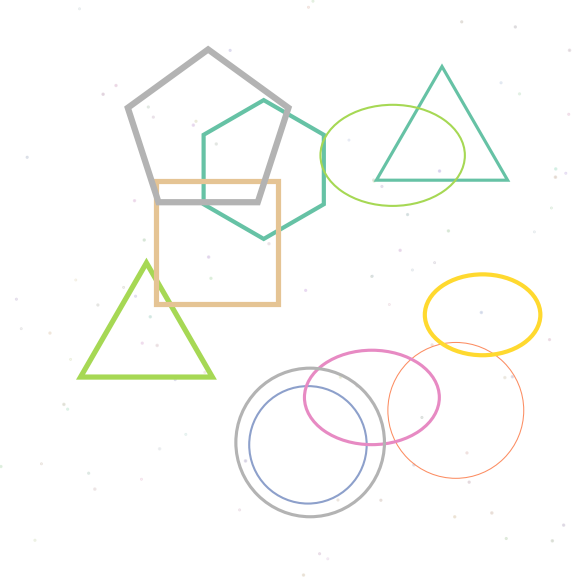[{"shape": "triangle", "thickness": 1.5, "radius": 0.66, "center": [0.765, 0.753]}, {"shape": "hexagon", "thickness": 2, "radius": 0.6, "center": [0.457, 0.706]}, {"shape": "circle", "thickness": 0.5, "radius": 0.59, "center": [0.789, 0.288]}, {"shape": "circle", "thickness": 1, "radius": 0.51, "center": [0.533, 0.229]}, {"shape": "oval", "thickness": 1.5, "radius": 0.58, "center": [0.644, 0.311]}, {"shape": "triangle", "thickness": 2.5, "radius": 0.66, "center": [0.254, 0.412]}, {"shape": "oval", "thickness": 1, "radius": 0.63, "center": [0.68, 0.73]}, {"shape": "oval", "thickness": 2, "radius": 0.5, "center": [0.836, 0.454]}, {"shape": "square", "thickness": 2.5, "radius": 0.53, "center": [0.376, 0.579]}, {"shape": "circle", "thickness": 1.5, "radius": 0.64, "center": [0.537, 0.233]}, {"shape": "pentagon", "thickness": 3, "radius": 0.73, "center": [0.36, 0.767]}]